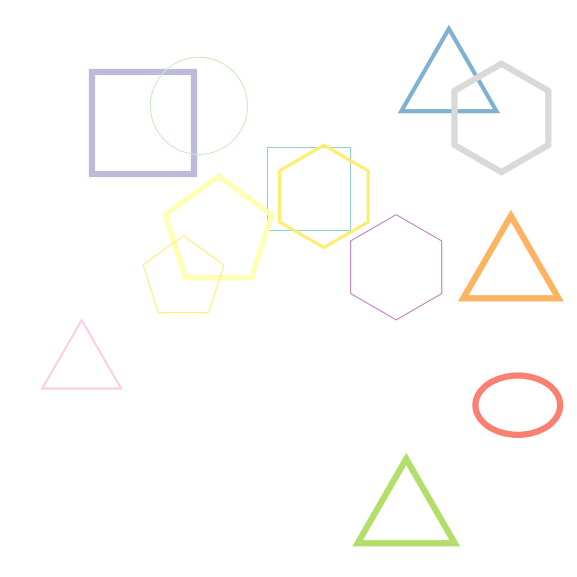[{"shape": "square", "thickness": 0.5, "radius": 0.36, "center": [0.534, 0.672]}, {"shape": "pentagon", "thickness": 2.5, "radius": 0.49, "center": [0.378, 0.597]}, {"shape": "square", "thickness": 3, "radius": 0.44, "center": [0.247, 0.786]}, {"shape": "oval", "thickness": 3, "radius": 0.37, "center": [0.897, 0.297]}, {"shape": "triangle", "thickness": 2, "radius": 0.48, "center": [0.777, 0.854]}, {"shape": "triangle", "thickness": 3, "radius": 0.48, "center": [0.885, 0.53]}, {"shape": "triangle", "thickness": 3, "radius": 0.49, "center": [0.703, 0.107]}, {"shape": "triangle", "thickness": 1, "radius": 0.39, "center": [0.141, 0.366]}, {"shape": "hexagon", "thickness": 3, "radius": 0.47, "center": [0.868, 0.795]}, {"shape": "hexagon", "thickness": 0.5, "radius": 0.46, "center": [0.686, 0.536]}, {"shape": "circle", "thickness": 0.5, "radius": 0.42, "center": [0.344, 0.816]}, {"shape": "hexagon", "thickness": 1.5, "radius": 0.44, "center": [0.561, 0.659]}, {"shape": "pentagon", "thickness": 0.5, "radius": 0.37, "center": [0.318, 0.517]}]